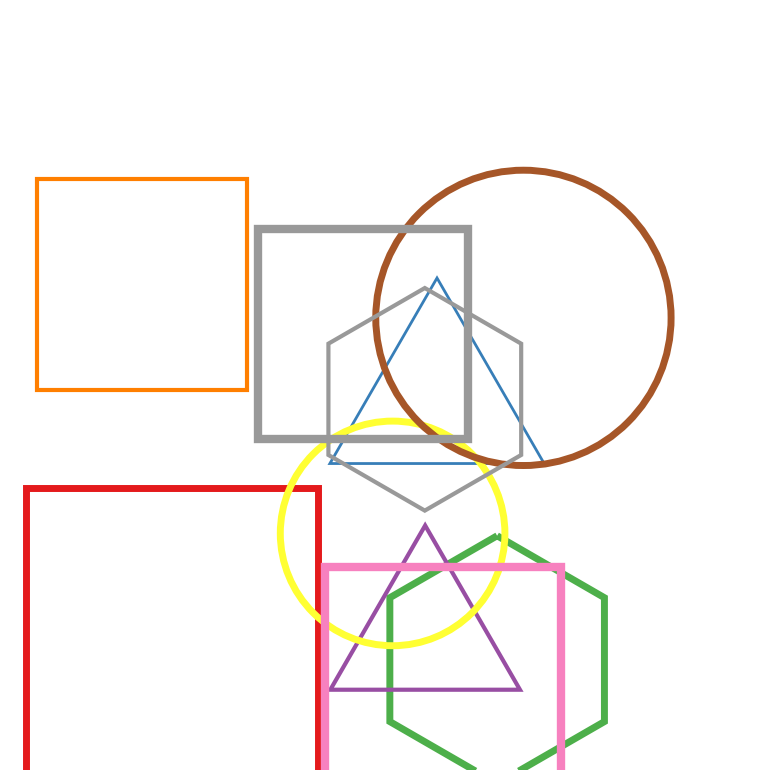[{"shape": "square", "thickness": 2.5, "radius": 0.95, "center": [0.223, 0.177]}, {"shape": "triangle", "thickness": 1, "radius": 0.8, "center": [0.568, 0.478]}, {"shape": "hexagon", "thickness": 2.5, "radius": 0.8, "center": [0.646, 0.143]}, {"shape": "triangle", "thickness": 1.5, "radius": 0.71, "center": [0.552, 0.175]}, {"shape": "square", "thickness": 1.5, "radius": 0.68, "center": [0.184, 0.631]}, {"shape": "circle", "thickness": 2.5, "radius": 0.73, "center": [0.51, 0.307]}, {"shape": "circle", "thickness": 2.5, "radius": 0.96, "center": [0.68, 0.587]}, {"shape": "square", "thickness": 3, "radius": 0.77, "center": [0.575, 0.11]}, {"shape": "square", "thickness": 3, "radius": 0.68, "center": [0.472, 0.566]}, {"shape": "hexagon", "thickness": 1.5, "radius": 0.72, "center": [0.552, 0.481]}]